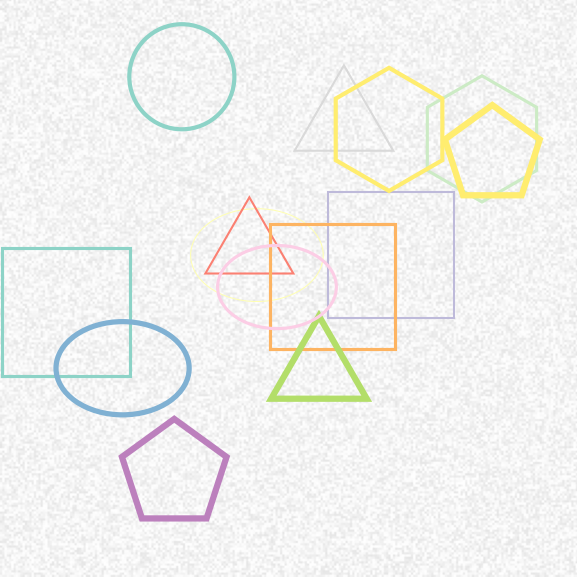[{"shape": "circle", "thickness": 2, "radius": 0.45, "center": [0.315, 0.866]}, {"shape": "square", "thickness": 1.5, "radius": 0.55, "center": [0.114, 0.46]}, {"shape": "oval", "thickness": 0.5, "radius": 0.57, "center": [0.445, 0.557]}, {"shape": "square", "thickness": 1, "radius": 0.55, "center": [0.677, 0.558]}, {"shape": "triangle", "thickness": 1, "radius": 0.44, "center": [0.432, 0.57]}, {"shape": "oval", "thickness": 2.5, "radius": 0.58, "center": [0.212, 0.362]}, {"shape": "square", "thickness": 1.5, "radius": 0.54, "center": [0.575, 0.503]}, {"shape": "triangle", "thickness": 3, "radius": 0.48, "center": [0.552, 0.356]}, {"shape": "oval", "thickness": 1.5, "radius": 0.51, "center": [0.48, 0.502]}, {"shape": "triangle", "thickness": 1, "radius": 0.49, "center": [0.596, 0.787]}, {"shape": "pentagon", "thickness": 3, "radius": 0.48, "center": [0.302, 0.178]}, {"shape": "hexagon", "thickness": 1.5, "radius": 0.55, "center": [0.835, 0.759]}, {"shape": "hexagon", "thickness": 2, "radius": 0.53, "center": [0.674, 0.775]}, {"shape": "pentagon", "thickness": 3, "radius": 0.43, "center": [0.853, 0.731]}]